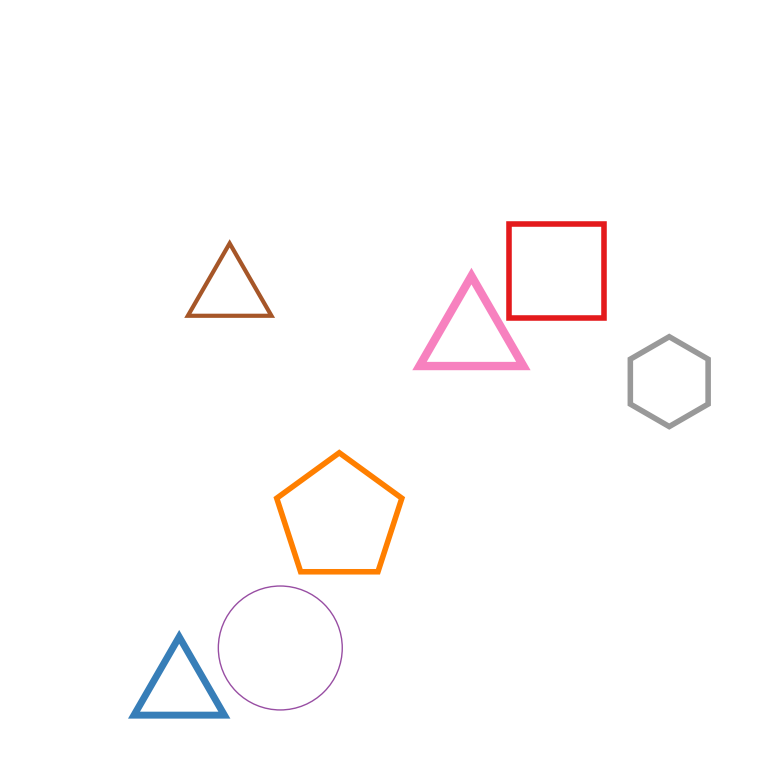[{"shape": "square", "thickness": 2, "radius": 0.31, "center": [0.723, 0.648]}, {"shape": "triangle", "thickness": 2.5, "radius": 0.34, "center": [0.233, 0.105]}, {"shape": "circle", "thickness": 0.5, "radius": 0.4, "center": [0.364, 0.158]}, {"shape": "pentagon", "thickness": 2, "radius": 0.43, "center": [0.441, 0.327]}, {"shape": "triangle", "thickness": 1.5, "radius": 0.31, "center": [0.298, 0.621]}, {"shape": "triangle", "thickness": 3, "radius": 0.39, "center": [0.612, 0.564]}, {"shape": "hexagon", "thickness": 2, "radius": 0.29, "center": [0.869, 0.504]}]